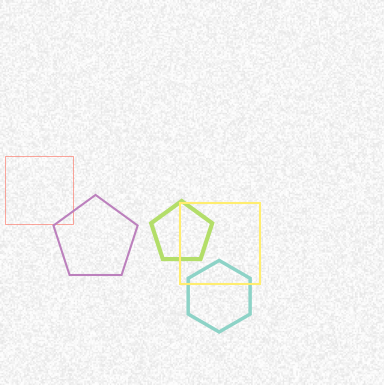[{"shape": "hexagon", "thickness": 2.5, "radius": 0.46, "center": [0.569, 0.231]}, {"shape": "square", "thickness": 0.5, "radius": 0.44, "center": [0.101, 0.507]}, {"shape": "pentagon", "thickness": 3, "radius": 0.42, "center": [0.472, 0.395]}, {"shape": "pentagon", "thickness": 1.5, "radius": 0.57, "center": [0.248, 0.379]}, {"shape": "square", "thickness": 1.5, "radius": 0.52, "center": [0.571, 0.367]}]